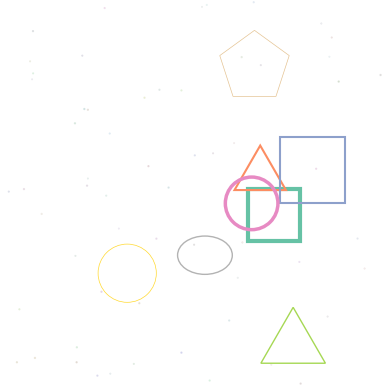[{"shape": "square", "thickness": 3, "radius": 0.34, "center": [0.713, 0.442]}, {"shape": "triangle", "thickness": 1.5, "radius": 0.39, "center": [0.676, 0.545]}, {"shape": "square", "thickness": 1.5, "radius": 0.42, "center": [0.813, 0.559]}, {"shape": "circle", "thickness": 2.5, "radius": 0.34, "center": [0.654, 0.472]}, {"shape": "triangle", "thickness": 1, "radius": 0.48, "center": [0.761, 0.105]}, {"shape": "circle", "thickness": 0.5, "radius": 0.38, "center": [0.33, 0.29]}, {"shape": "pentagon", "thickness": 0.5, "radius": 0.47, "center": [0.661, 0.826]}, {"shape": "oval", "thickness": 1, "radius": 0.36, "center": [0.532, 0.337]}]